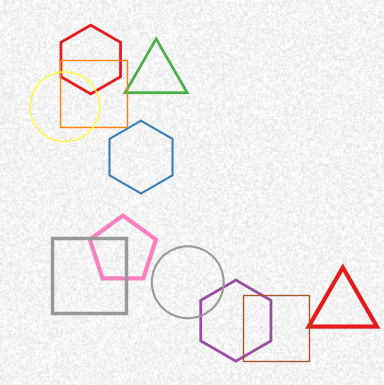[{"shape": "triangle", "thickness": 3, "radius": 0.51, "center": [0.89, 0.203]}, {"shape": "hexagon", "thickness": 2, "radius": 0.45, "center": [0.236, 0.845]}, {"shape": "hexagon", "thickness": 1.5, "radius": 0.47, "center": [0.366, 0.592]}, {"shape": "triangle", "thickness": 2, "radius": 0.47, "center": [0.406, 0.806]}, {"shape": "hexagon", "thickness": 2, "radius": 0.53, "center": [0.613, 0.167]}, {"shape": "square", "thickness": 1, "radius": 0.43, "center": [0.243, 0.757]}, {"shape": "circle", "thickness": 1, "radius": 0.45, "center": [0.169, 0.723]}, {"shape": "square", "thickness": 1, "radius": 0.43, "center": [0.717, 0.147]}, {"shape": "pentagon", "thickness": 3, "radius": 0.45, "center": [0.319, 0.35]}, {"shape": "square", "thickness": 2.5, "radius": 0.49, "center": [0.231, 0.285]}, {"shape": "circle", "thickness": 1.5, "radius": 0.47, "center": [0.488, 0.267]}]